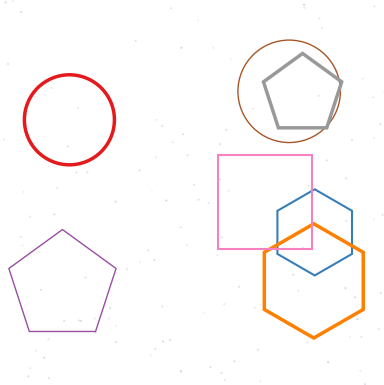[{"shape": "circle", "thickness": 2.5, "radius": 0.58, "center": [0.18, 0.689]}, {"shape": "hexagon", "thickness": 1.5, "radius": 0.56, "center": [0.817, 0.396]}, {"shape": "pentagon", "thickness": 1, "radius": 0.73, "center": [0.162, 0.257]}, {"shape": "hexagon", "thickness": 2.5, "radius": 0.74, "center": [0.815, 0.27]}, {"shape": "circle", "thickness": 1, "radius": 0.67, "center": [0.751, 0.763]}, {"shape": "square", "thickness": 1.5, "radius": 0.61, "center": [0.689, 0.476]}, {"shape": "pentagon", "thickness": 2.5, "radius": 0.53, "center": [0.786, 0.754]}]